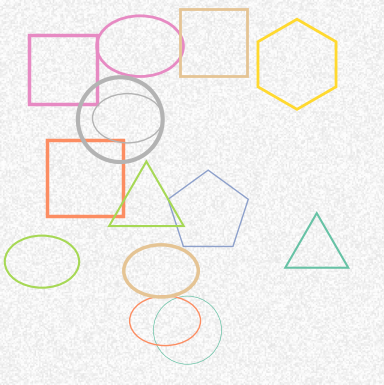[{"shape": "triangle", "thickness": 1.5, "radius": 0.47, "center": [0.823, 0.352]}, {"shape": "circle", "thickness": 0.5, "radius": 0.44, "center": [0.487, 0.142]}, {"shape": "oval", "thickness": 1, "radius": 0.46, "center": [0.429, 0.167]}, {"shape": "square", "thickness": 2.5, "radius": 0.49, "center": [0.222, 0.536]}, {"shape": "pentagon", "thickness": 1, "radius": 0.55, "center": [0.541, 0.449]}, {"shape": "oval", "thickness": 2, "radius": 0.56, "center": [0.364, 0.88]}, {"shape": "square", "thickness": 2.5, "radius": 0.44, "center": [0.164, 0.819]}, {"shape": "triangle", "thickness": 1.5, "radius": 0.56, "center": [0.38, 0.469]}, {"shape": "oval", "thickness": 1.5, "radius": 0.48, "center": [0.109, 0.32]}, {"shape": "hexagon", "thickness": 2, "radius": 0.59, "center": [0.771, 0.833]}, {"shape": "oval", "thickness": 2.5, "radius": 0.48, "center": [0.418, 0.296]}, {"shape": "square", "thickness": 2, "radius": 0.44, "center": [0.555, 0.89]}, {"shape": "circle", "thickness": 3, "radius": 0.55, "center": [0.312, 0.689]}, {"shape": "oval", "thickness": 1, "radius": 0.46, "center": [0.332, 0.693]}]